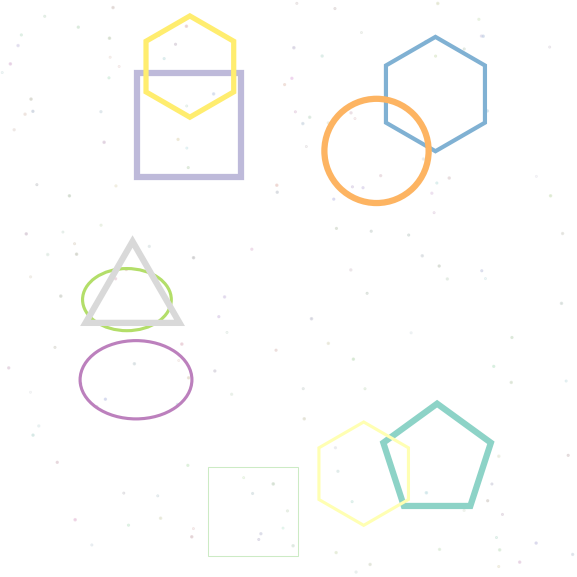[{"shape": "pentagon", "thickness": 3, "radius": 0.49, "center": [0.757, 0.202]}, {"shape": "hexagon", "thickness": 1.5, "radius": 0.45, "center": [0.63, 0.179]}, {"shape": "square", "thickness": 3, "radius": 0.45, "center": [0.327, 0.782]}, {"shape": "hexagon", "thickness": 2, "radius": 0.49, "center": [0.754, 0.836]}, {"shape": "circle", "thickness": 3, "radius": 0.45, "center": [0.652, 0.738]}, {"shape": "oval", "thickness": 1.5, "radius": 0.38, "center": [0.22, 0.48]}, {"shape": "triangle", "thickness": 3, "radius": 0.47, "center": [0.23, 0.487]}, {"shape": "oval", "thickness": 1.5, "radius": 0.48, "center": [0.236, 0.342]}, {"shape": "square", "thickness": 0.5, "radius": 0.39, "center": [0.438, 0.114]}, {"shape": "hexagon", "thickness": 2.5, "radius": 0.44, "center": [0.329, 0.884]}]